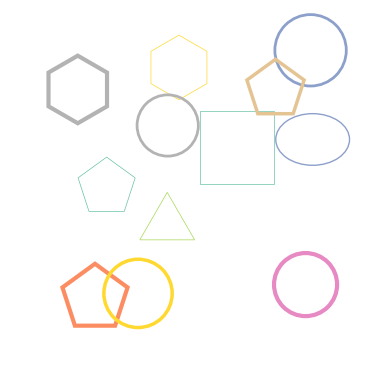[{"shape": "square", "thickness": 0.5, "radius": 0.48, "center": [0.615, 0.617]}, {"shape": "pentagon", "thickness": 0.5, "radius": 0.39, "center": [0.277, 0.514]}, {"shape": "pentagon", "thickness": 3, "radius": 0.44, "center": [0.247, 0.226]}, {"shape": "circle", "thickness": 2, "radius": 0.46, "center": [0.807, 0.869]}, {"shape": "oval", "thickness": 1, "radius": 0.48, "center": [0.812, 0.638]}, {"shape": "circle", "thickness": 3, "radius": 0.41, "center": [0.794, 0.261]}, {"shape": "triangle", "thickness": 0.5, "radius": 0.41, "center": [0.434, 0.418]}, {"shape": "circle", "thickness": 2.5, "radius": 0.44, "center": [0.358, 0.238]}, {"shape": "hexagon", "thickness": 0.5, "radius": 0.42, "center": [0.465, 0.825]}, {"shape": "pentagon", "thickness": 2.5, "radius": 0.39, "center": [0.716, 0.768]}, {"shape": "circle", "thickness": 2, "radius": 0.4, "center": [0.436, 0.674]}, {"shape": "hexagon", "thickness": 3, "radius": 0.44, "center": [0.202, 0.768]}]